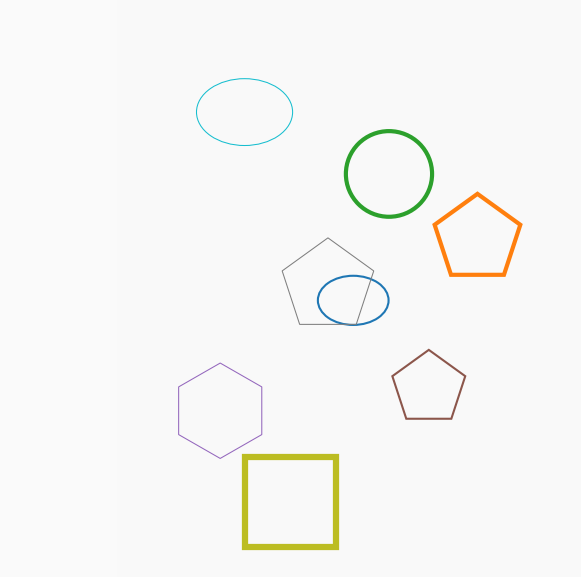[{"shape": "oval", "thickness": 1, "radius": 0.3, "center": [0.608, 0.479]}, {"shape": "pentagon", "thickness": 2, "radius": 0.39, "center": [0.821, 0.586]}, {"shape": "circle", "thickness": 2, "radius": 0.37, "center": [0.669, 0.698]}, {"shape": "hexagon", "thickness": 0.5, "radius": 0.41, "center": [0.379, 0.288]}, {"shape": "pentagon", "thickness": 1, "radius": 0.33, "center": [0.738, 0.327]}, {"shape": "pentagon", "thickness": 0.5, "radius": 0.41, "center": [0.564, 0.504]}, {"shape": "square", "thickness": 3, "radius": 0.39, "center": [0.499, 0.13]}, {"shape": "oval", "thickness": 0.5, "radius": 0.41, "center": [0.421, 0.805]}]